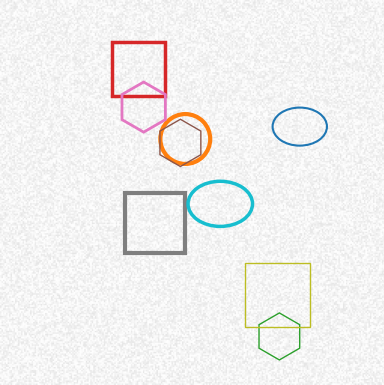[{"shape": "oval", "thickness": 1.5, "radius": 0.35, "center": [0.779, 0.671]}, {"shape": "circle", "thickness": 3, "radius": 0.32, "center": [0.481, 0.639]}, {"shape": "hexagon", "thickness": 1, "radius": 0.31, "center": [0.726, 0.126]}, {"shape": "square", "thickness": 2.5, "radius": 0.35, "center": [0.36, 0.821]}, {"shape": "hexagon", "thickness": 1, "radius": 0.31, "center": [0.469, 0.629]}, {"shape": "hexagon", "thickness": 2, "radius": 0.33, "center": [0.373, 0.722]}, {"shape": "square", "thickness": 3, "radius": 0.39, "center": [0.403, 0.42]}, {"shape": "square", "thickness": 1, "radius": 0.42, "center": [0.721, 0.233]}, {"shape": "oval", "thickness": 2.5, "radius": 0.42, "center": [0.572, 0.471]}]